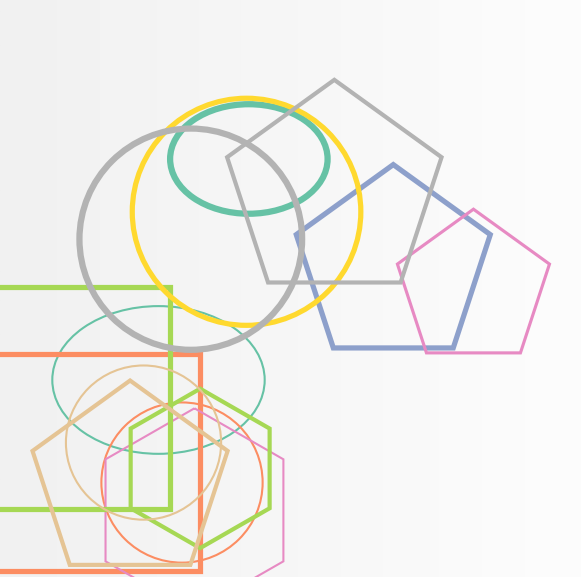[{"shape": "oval", "thickness": 3, "radius": 0.68, "center": [0.428, 0.724]}, {"shape": "oval", "thickness": 1, "radius": 0.91, "center": [0.273, 0.341]}, {"shape": "square", "thickness": 2.5, "radius": 0.94, "center": [0.156, 0.198]}, {"shape": "circle", "thickness": 1, "radius": 0.69, "center": [0.313, 0.164]}, {"shape": "pentagon", "thickness": 2.5, "radius": 0.88, "center": [0.677, 0.539]}, {"shape": "hexagon", "thickness": 1, "radius": 0.88, "center": [0.335, 0.115]}, {"shape": "pentagon", "thickness": 1.5, "radius": 0.69, "center": [0.815, 0.499]}, {"shape": "square", "thickness": 2.5, "radius": 0.96, "center": [0.101, 0.31]}, {"shape": "hexagon", "thickness": 2, "radius": 0.69, "center": [0.344, 0.188]}, {"shape": "circle", "thickness": 2.5, "radius": 0.98, "center": [0.424, 0.632]}, {"shape": "pentagon", "thickness": 2, "radius": 0.88, "center": [0.224, 0.164]}, {"shape": "circle", "thickness": 1, "radius": 0.67, "center": [0.247, 0.233]}, {"shape": "pentagon", "thickness": 2, "radius": 0.97, "center": [0.575, 0.667]}, {"shape": "circle", "thickness": 3, "radius": 0.96, "center": [0.328, 0.585]}]